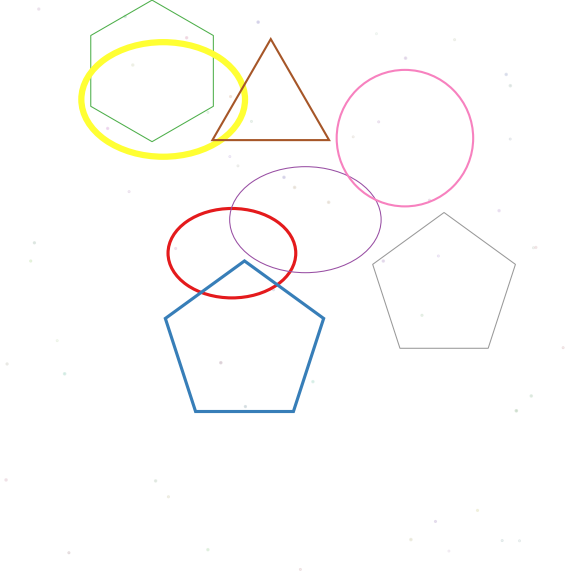[{"shape": "oval", "thickness": 1.5, "radius": 0.55, "center": [0.402, 0.561]}, {"shape": "pentagon", "thickness": 1.5, "radius": 0.72, "center": [0.423, 0.403]}, {"shape": "hexagon", "thickness": 0.5, "radius": 0.61, "center": [0.263, 0.876]}, {"shape": "oval", "thickness": 0.5, "radius": 0.66, "center": [0.529, 0.619]}, {"shape": "oval", "thickness": 3, "radius": 0.71, "center": [0.283, 0.827]}, {"shape": "triangle", "thickness": 1, "radius": 0.58, "center": [0.469, 0.815]}, {"shape": "circle", "thickness": 1, "radius": 0.59, "center": [0.701, 0.76]}, {"shape": "pentagon", "thickness": 0.5, "radius": 0.65, "center": [0.769, 0.501]}]